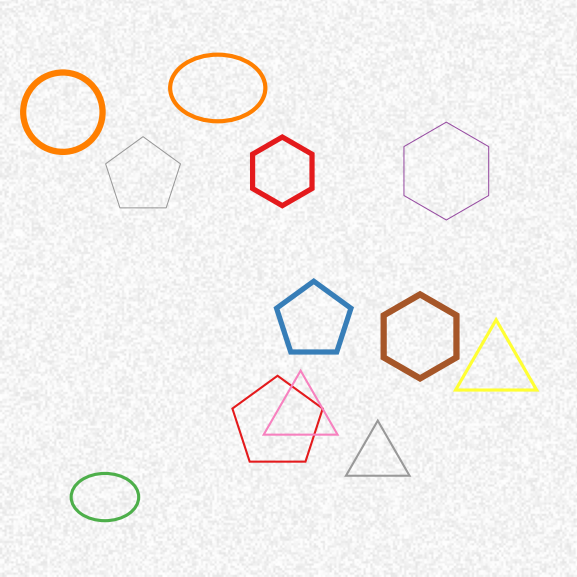[{"shape": "hexagon", "thickness": 2.5, "radius": 0.3, "center": [0.489, 0.702]}, {"shape": "pentagon", "thickness": 1, "radius": 0.41, "center": [0.481, 0.266]}, {"shape": "pentagon", "thickness": 2.5, "radius": 0.34, "center": [0.543, 0.444]}, {"shape": "oval", "thickness": 1.5, "radius": 0.29, "center": [0.182, 0.138]}, {"shape": "hexagon", "thickness": 0.5, "radius": 0.42, "center": [0.773, 0.703]}, {"shape": "oval", "thickness": 2, "radius": 0.41, "center": [0.377, 0.847]}, {"shape": "circle", "thickness": 3, "radius": 0.34, "center": [0.109, 0.805]}, {"shape": "triangle", "thickness": 1.5, "radius": 0.41, "center": [0.859, 0.364]}, {"shape": "hexagon", "thickness": 3, "radius": 0.36, "center": [0.727, 0.417]}, {"shape": "triangle", "thickness": 1, "radius": 0.37, "center": [0.521, 0.283]}, {"shape": "triangle", "thickness": 1, "radius": 0.32, "center": [0.654, 0.207]}, {"shape": "pentagon", "thickness": 0.5, "radius": 0.34, "center": [0.248, 0.694]}]